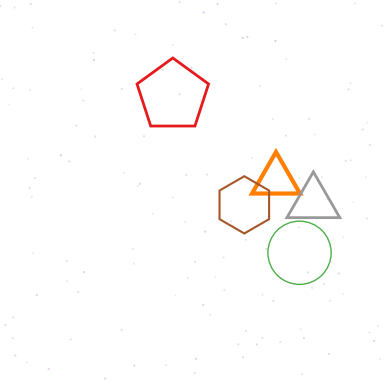[{"shape": "pentagon", "thickness": 2, "radius": 0.49, "center": [0.449, 0.752]}, {"shape": "circle", "thickness": 1, "radius": 0.41, "center": [0.778, 0.343]}, {"shape": "triangle", "thickness": 3, "radius": 0.36, "center": [0.717, 0.533]}, {"shape": "hexagon", "thickness": 1.5, "radius": 0.37, "center": [0.635, 0.468]}, {"shape": "triangle", "thickness": 2, "radius": 0.4, "center": [0.814, 0.474]}]